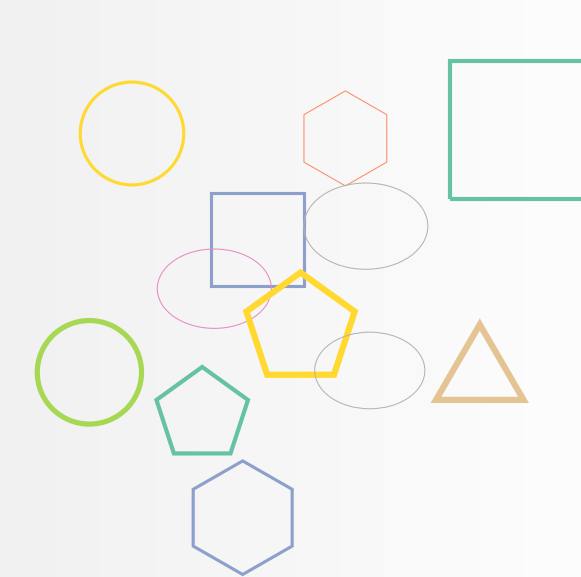[{"shape": "pentagon", "thickness": 2, "radius": 0.41, "center": [0.348, 0.281]}, {"shape": "square", "thickness": 2, "radius": 0.59, "center": [0.893, 0.774]}, {"shape": "hexagon", "thickness": 0.5, "radius": 0.41, "center": [0.594, 0.759]}, {"shape": "hexagon", "thickness": 1.5, "radius": 0.49, "center": [0.417, 0.103]}, {"shape": "square", "thickness": 1.5, "radius": 0.4, "center": [0.443, 0.584]}, {"shape": "oval", "thickness": 0.5, "radius": 0.49, "center": [0.369, 0.499]}, {"shape": "circle", "thickness": 2.5, "radius": 0.45, "center": [0.154, 0.354]}, {"shape": "circle", "thickness": 1.5, "radius": 0.45, "center": [0.227, 0.768]}, {"shape": "pentagon", "thickness": 3, "radius": 0.49, "center": [0.517, 0.429]}, {"shape": "triangle", "thickness": 3, "radius": 0.43, "center": [0.825, 0.35]}, {"shape": "oval", "thickness": 0.5, "radius": 0.47, "center": [0.636, 0.358]}, {"shape": "oval", "thickness": 0.5, "radius": 0.53, "center": [0.629, 0.608]}]